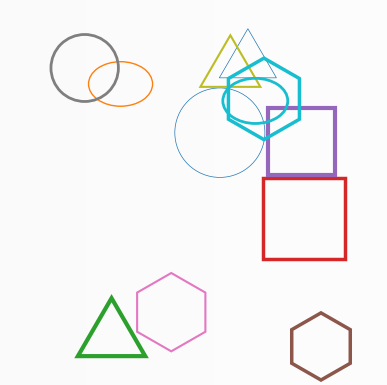[{"shape": "circle", "thickness": 0.5, "radius": 0.58, "center": [0.567, 0.655]}, {"shape": "triangle", "thickness": 0.5, "radius": 0.43, "center": [0.64, 0.84]}, {"shape": "oval", "thickness": 1, "radius": 0.41, "center": [0.311, 0.782]}, {"shape": "triangle", "thickness": 3, "radius": 0.5, "center": [0.288, 0.125]}, {"shape": "square", "thickness": 2.5, "radius": 0.53, "center": [0.785, 0.432]}, {"shape": "square", "thickness": 3, "radius": 0.43, "center": [0.779, 0.633]}, {"shape": "hexagon", "thickness": 2.5, "radius": 0.44, "center": [0.828, 0.1]}, {"shape": "hexagon", "thickness": 1.5, "radius": 0.51, "center": [0.442, 0.189]}, {"shape": "circle", "thickness": 2, "radius": 0.43, "center": [0.219, 0.823]}, {"shape": "triangle", "thickness": 1.5, "radius": 0.45, "center": [0.594, 0.819]}, {"shape": "oval", "thickness": 2, "radius": 0.42, "center": [0.659, 0.738]}, {"shape": "hexagon", "thickness": 2.5, "radius": 0.53, "center": [0.681, 0.743]}]